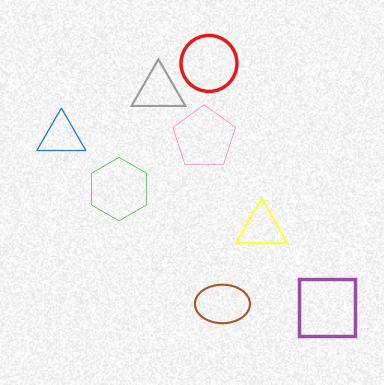[{"shape": "circle", "thickness": 2.5, "radius": 0.36, "center": [0.543, 0.835]}, {"shape": "triangle", "thickness": 1, "radius": 0.37, "center": [0.159, 0.646]}, {"shape": "hexagon", "thickness": 0.5, "radius": 0.41, "center": [0.309, 0.509]}, {"shape": "square", "thickness": 2.5, "radius": 0.36, "center": [0.849, 0.201]}, {"shape": "triangle", "thickness": 1.5, "radius": 0.39, "center": [0.68, 0.407]}, {"shape": "oval", "thickness": 1.5, "radius": 0.36, "center": [0.578, 0.211]}, {"shape": "pentagon", "thickness": 0.5, "radius": 0.43, "center": [0.53, 0.642]}, {"shape": "triangle", "thickness": 1.5, "radius": 0.4, "center": [0.411, 0.765]}]